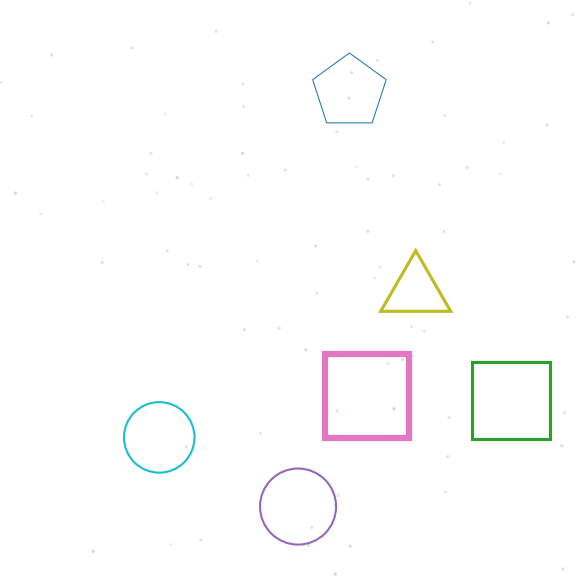[{"shape": "pentagon", "thickness": 0.5, "radius": 0.33, "center": [0.605, 0.84]}, {"shape": "square", "thickness": 1.5, "radius": 0.34, "center": [0.885, 0.306]}, {"shape": "circle", "thickness": 1, "radius": 0.33, "center": [0.516, 0.122]}, {"shape": "square", "thickness": 3, "radius": 0.37, "center": [0.636, 0.313]}, {"shape": "triangle", "thickness": 1.5, "radius": 0.35, "center": [0.72, 0.495]}, {"shape": "circle", "thickness": 1, "radius": 0.31, "center": [0.276, 0.242]}]